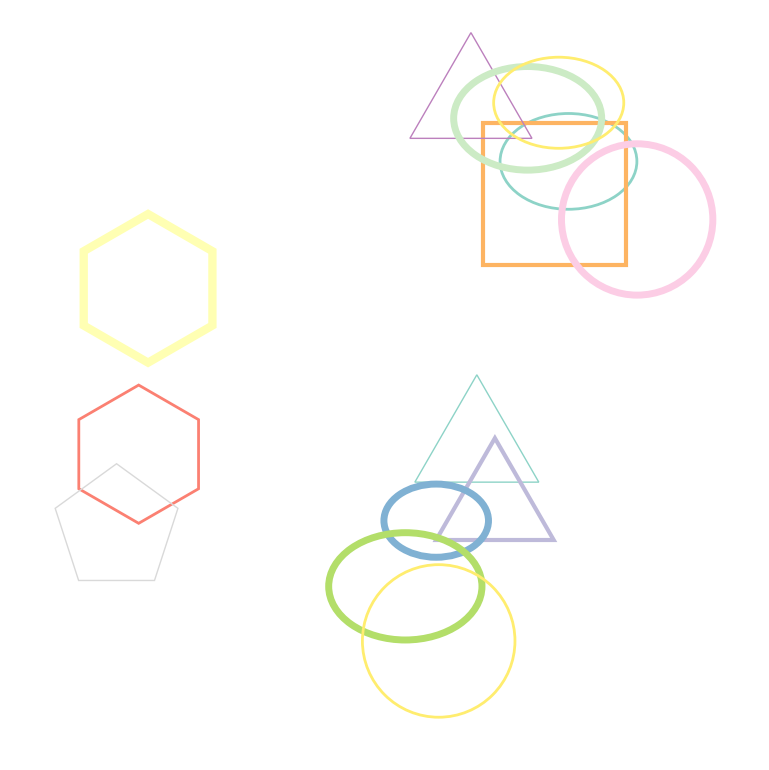[{"shape": "triangle", "thickness": 0.5, "radius": 0.46, "center": [0.619, 0.42]}, {"shape": "oval", "thickness": 1, "radius": 0.44, "center": [0.738, 0.79]}, {"shape": "hexagon", "thickness": 3, "radius": 0.48, "center": [0.192, 0.626]}, {"shape": "triangle", "thickness": 1.5, "radius": 0.44, "center": [0.643, 0.343]}, {"shape": "hexagon", "thickness": 1, "radius": 0.45, "center": [0.18, 0.41]}, {"shape": "oval", "thickness": 2.5, "radius": 0.34, "center": [0.566, 0.324]}, {"shape": "square", "thickness": 1.5, "radius": 0.46, "center": [0.72, 0.748]}, {"shape": "oval", "thickness": 2.5, "radius": 0.5, "center": [0.526, 0.239]}, {"shape": "circle", "thickness": 2.5, "radius": 0.49, "center": [0.827, 0.715]}, {"shape": "pentagon", "thickness": 0.5, "radius": 0.42, "center": [0.151, 0.314]}, {"shape": "triangle", "thickness": 0.5, "radius": 0.46, "center": [0.612, 0.866]}, {"shape": "oval", "thickness": 2.5, "radius": 0.48, "center": [0.685, 0.846]}, {"shape": "oval", "thickness": 1, "radius": 0.42, "center": [0.726, 0.867]}, {"shape": "circle", "thickness": 1, "radius": 0.5, "center": [0.57, 0.168]}]